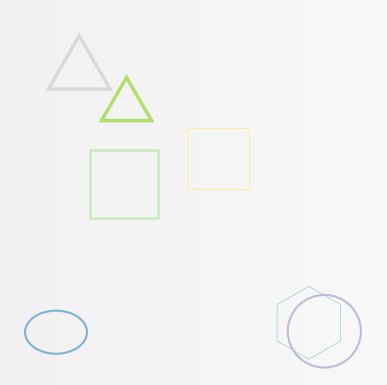[{"shape": "hexagon", "thickness": 0.5, "radius": 0.47, "center": [0.797, 0.162]}, {"shape": "circle", "thickness": 1.5, "radius": 0.47, "center": [0.837, 0.14]}, {"shape": "oval", "thickness": 1.5, "radius": 0.4, "center": [0.145, 0.137]}, {"shape": "triangle", "thickness": 2.5, "radius": 0.37, "center": [0.327, 0.724]}, {"shape": "triangle", "thickness": 2.5, "radius": 0.46, "center": [0.205, 0.815]}, {"shape": "square", "thickness": 2, "radius": 0.44, "center": [0.32, 0.522]}, {"shape": "square", "thickness": 0.5, "radius": 0.4, "center": [0.563, 0.587]}]